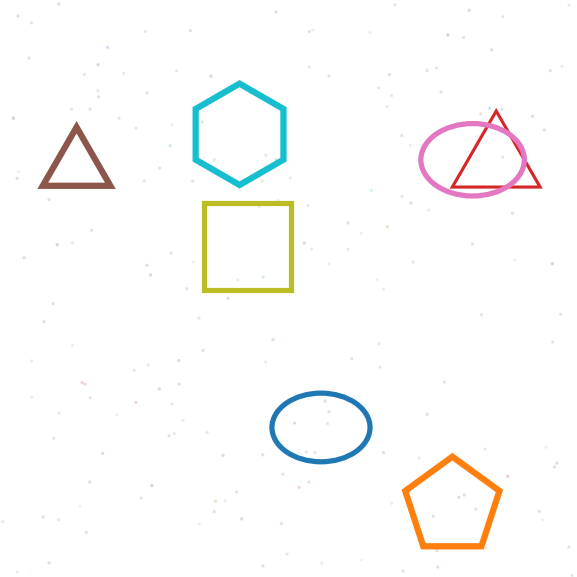[{"shape": "oval", "thickness": 2.5, "radius": 0.42, "center": [0.556, 0.259]}, {"shape": "pentagon", "thickness": 3, "radius": 0.43, "center": [0.783, 0.123]}, {"shape": "triangle", "thickness": 1.5, "radius": 0.44, "center": [0.859, 0.719]}, {"shape": "triangle", "thickness": 3, "radius": 0.34, "center": [0.133, 0.711]}, {"shape": "oval", "thickness": 2.5, "radius": 0.45, "center": [0.818, 0.722]}, {"shape": "square", "thickness": 2.5, "radius": 0.37, "center": [0.429, 0.573]}, {"shape": "hexagon", "thickness": 3, "radius": 0.44, "center": [0.415, 0.767]}]